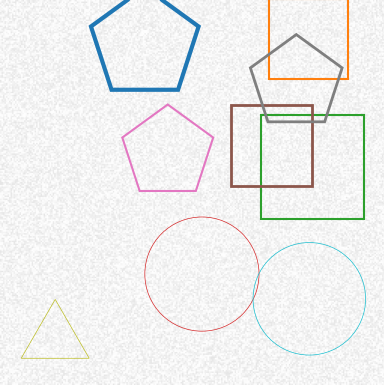[{"shape": "pentagon", "thickness": 3, "radius": 0.73, "center": [0.376, 0.886]}, {"shape": "square", "thickness": 1.5, "radius": 0.51, "center": [0.801, 0.899]}, {"shape": "square", "thickness": 1.5, "radius": 0.67, "center": [0.811, 0.566]}, {"shape": "circle", "thickness": 0.5, "radius": 0.74, "center": [0.524, 0.288]}, {"shape": "square", "thickness": 2, "radius": 0.53, "center": [0.705, 0.622]}, {"shape": "pentagon", "thickness": 1.5, "radius": 0.62, "center": [0.436, 0.604]}, {"shape": "pentagon", "thickness": 2, "radius": 0.63, "center": [0.77, 0.785]}, {"shape": "triangle", "thickness": 0.5, "radius": 0.51, "center": [0.143, 0.12]}, {"shape": "circle", "thickness": 0.5, "radius": 0.73, "center": [0.803, 0.224]}]